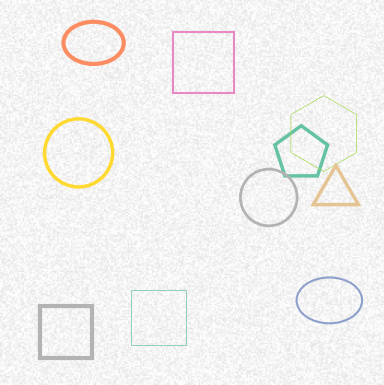[{"shape": "pentagon", "thickness": 2.5, "radius": 0.36, "center": [0.782, 0.601]}, {"shape": "square", "thickness": 0.5, "radius": 0.36, "center": [0.412, 0.176]}, {"shape": "oval", "thickness": 3, "radius": 0.39, "center": [0.243, 0.889]}, {"shape": "oval", "thickness": 1.5, "radius": 0.43, "center": [0.855, 0.22]}, {"shape": "square", "thickness": 1.5, "radius": 0.39, "center": [0.529, 0.837]}, {"shape": "hexagon", "thickness": 0.5, "radius": 0.49, "center": [0.841, 0.653]}, {"shape": "circle", "thickness": 2.5, "radius": 0.44, "center": [0.204, 0.603]}, {"shape": "triangle", "thickness": 2.5, "radius": 0.34, "center": [0.872, 0.502]}, {"shape": "square", "thickness": 3, "radius": 0.34, "center": [0.172, 0.138]}, {"shape": "circle", "thickness": 2, "radius": 0.37, "center": [0.698, 0.487]}]